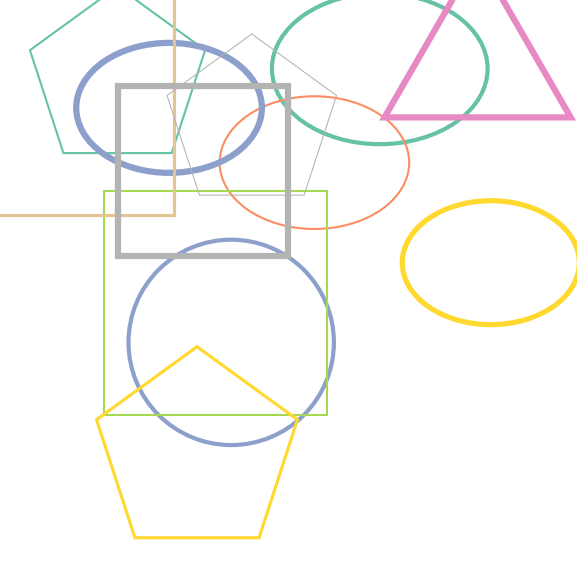[{"shape": "pentagon", "thickness": 1, "radius": 0.8, "center": [0.204, 0.863]}, {"shape": "oval", "thickness": 2, "radius": 0.93, "center": [0.658, 0.88]}, {"shape": "oval", "thickness": 1, "radius": 0.82, "center": [0.544, 0.718]}, {"shape": "circle", "thickness": 2, "radius": 0.89, "center": [0.4, 0.406]}, {"shape": "oval", "thickness": 3, "radius": 0.8, "center": [0.293, 0.812]}, {"shape": "triangle", "thickness": 3, "radius": 0.93, "center": [0.827, 0.889]}, {"shape": "square", "thickness": 1, "radius": 0.97, "center": [0.373, 0.475]}, {"shape": "pentagon", "thickness": 1.5, "radius": 0.91, "center": [0.341, 0.216]}, {"shape": "oval", "thickness": 2.5, "radius": 0.77, "center": [0.85, 0.544]}, {"shape": "square", "thickness": 1.5, "radius": 0.95, "center": [0.11, 0.817]}, {"shape": "square", "thickness": 3, "radius": 0.74, "center": [0.352, 0.703]}, {"shape": "pentagon", "thickness": 0.5, "radius": 0.77, "center": [0.436, 0.786]}]